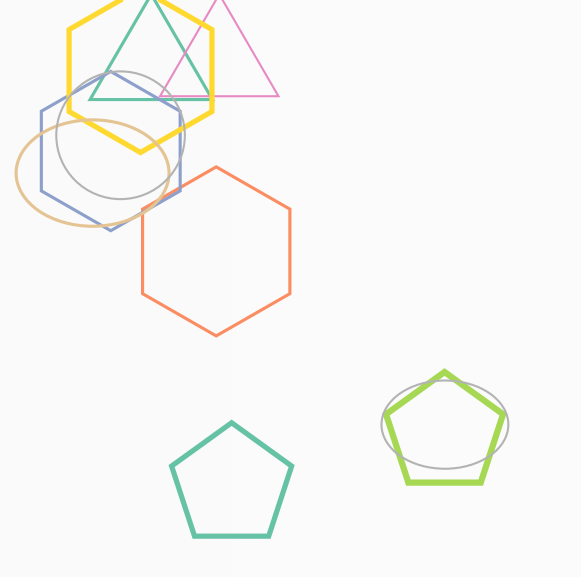[{"shape": "pentagon", "thickness": 2.5, "radius": 0.54, "center": [0.398, 0.159]}, {"shape": "triangle", "thickness": 1.5, "radius": 0.61, "center": [0.26, 0.888]}, {"shape": "hexagon", "thickness": 1.5, "radius": 0.73, "center": [0.372, 0.564]}, {"shape": "hexagon", "thickness": 1.5, "radius": 0.69, "center": [0.191, 0.738]}, {"shape": "triangle", "thickness": 1, "radius": 0.59, "center": [0.377, 0.891]}, {"shape": "pentagon", "thickness": 3, "radius": 0.53, "center": [0.765, 0.249]}, {"shape": "hexagon", "thickness": 2.5, "radius": 0.71, "center": [0.242, 0.877]}, {"shape": "oval", "thickness": 1.5, "radius": 0.66, "center": [0.159, 0.699]}, {"shape": "circle", "thickness": 1, "radius": 0.55, "center": [0.207, 0.765]}, {"shape": "oval", "thickness": 1, "radius": 0.55, "center": [0.765, 0.264]}]